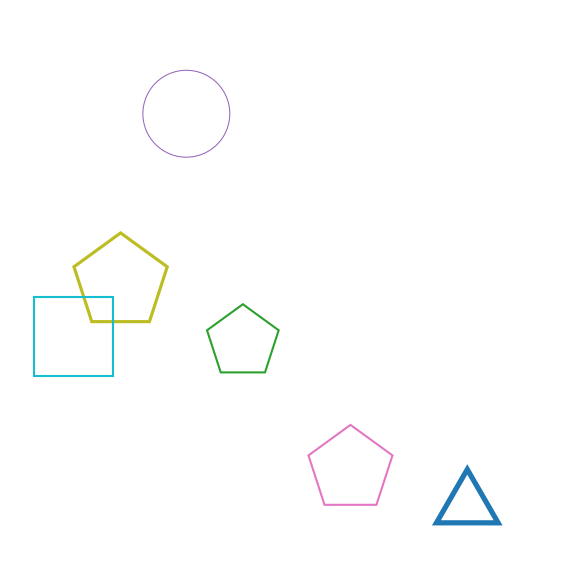[{"shape": "triangle", "thickness": 2.5, "radius": 0.31, "center": [0.809, 0.125]}, {"shape": "pentagon", "thickness": 1, "radius": 0.33, "center": [0.421, 0.407]}, {"shape": "circle", "thickness": 0.5, "radius": 0.38, "center": [0.323, 0.802]}, {"shape": "pentagon", "thickness": 1, "radius": 0.38, "center": [0.607, 0.187]}, {"shape": "pentagon", "thickness": 1.5, "radius": 0.42, "center": [0.209, 0.511]}, {"shape": "square", "thickness": 1, "radius": 0.34, "center": [0.127, 0.416]}]